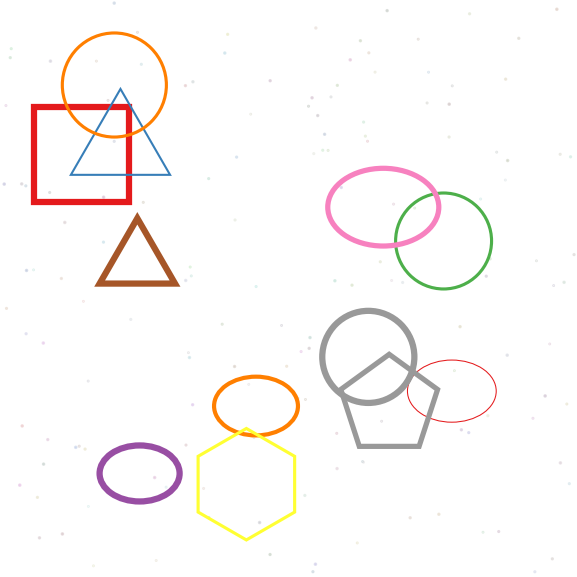[{"shape": "square", "thickness": 3, "radius": 0.41, "center": [0.141, 0.731]}, {"shape": "oval", "thickness": 0.5, "radius": 0.38, "center": [0.782, 0.322]}, {"shape": "triangle", "thickness": 1, "radius": 0.5, "center": [0.209, 0.746]}, {"shape": "circle", "thickness": 1.5, "radius": 0.42, "center": [0.768, 0.582]}, {"shape": "oval", "thickness": 3, "radius": 0.35, "center": [0.242, 0.179]}, {"shape": "oval", "thickness": 2, "radius": 0.36, "center": [0.443, 0.296]}, {"shape": "circle", "thickness": 1.5, "radius": 0.45, "center": [0.198, 0.852]}, {"shape": "hexagon", "thickness": 1.5, "radius": 0.48, "center": [0.427, 0.161]}, {"shape": "triangle", "thickness": 3, "radius": 0.38, "center": [0.238, 0.546]}, {"shape": "oval", "thickness": 2.5, "radius": 0.48, "center": [0.664, 0.64]}, {"shape": "circle", "thickness": 3, "radius": 0.4, "center": [0.638, 0.381]}, {"shape": "pentagon", "thickness": 2.5, "radius": 0.44, "center": [0.674, 0.297]}]